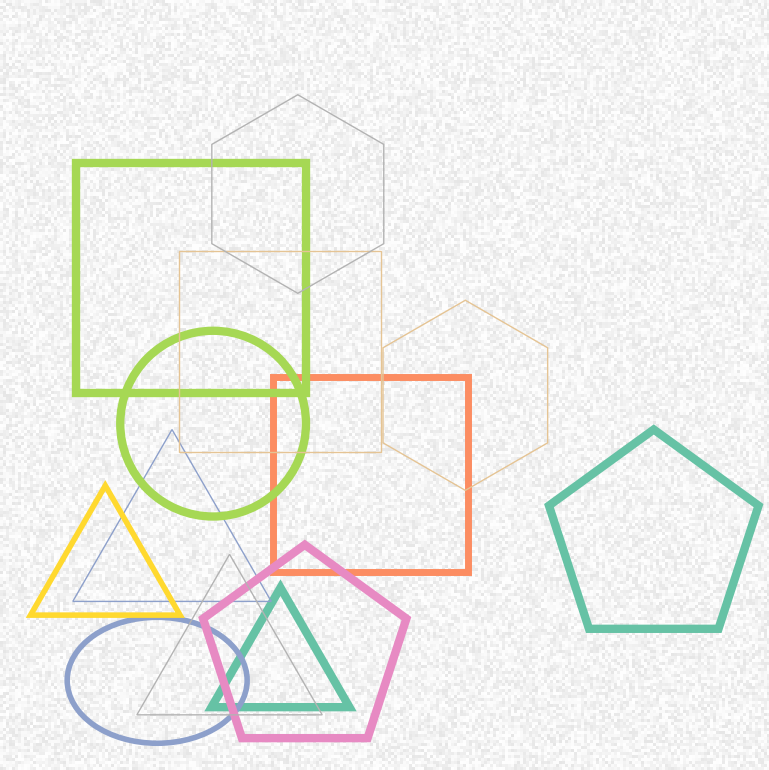[{"shape": "pentagon", "thickness": 3, "radius": 0.72, "center": [0.849, 0.299]}, {"shape": "triangle", "thickness": 3, "radius": 0.52, "center": [0.364, 0.133]}, {"shape": "square", "thickness": 2.5, "radius": 0.63, "center": [0.482, 0.384]}, {"shape": "oval", "thickness": 2, "radius": 0.58, "center": [0.204, 0.117]}, {"shape": "triangle", "thickness": 0.5, "radius": 0.74, "center": [0.223, 0.293]}, {"shape": "pentagon", "thickness": 3, "radius": 0.69, "center": [0.396, 0.154]}, {"shape": "circle", "thickness": 3, "radius": 0.6, "center": [0.277, 0.45]}, {"shape": "square", "thickness": 3, "radius": 0.75, "center": [0.248, 0.639]}, {"shape": "triangle", "thickness": 2, "radius": 0.56, "center": [0.137, 0.257]}, {"shape": "square", "thickness": 0.5, "radius": 0.65, "center": [0.364, 0.543]}, {"shape": "hexagon", "thickness": 0.5, "radius": 0.62, "center": [0.604, 0.487]}, {"shape": "triangle", "thickness": 0.5, "radius": 0.69, "center": [0.298, 0.141]}, {"shape": "hexagon", "thickness": 0.5, "radius": 0.64, "center": [0.387, 0.748]}]